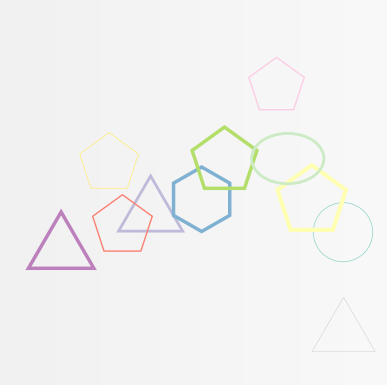[{"shape": "circle", "thickness": 0.5, "radius": 0.38, "center": [0.885, 0.397]}, {"shape": "pentagon", "thickness": 3, "radius": 0.46, "center": [0.804, 0.478]}, {"shape": "triangle", "thickness": 2, "radius": 0.48, "center": [0.389, 0.447]}, {"shape": "pentagon", "thickness": 1, "radius": 0.4, "center": [0.316, 0.413]}, {"shape": "hexagon", "thickness": 2.5, "radius": 0.42, "center": [0.52, 0.482]}, {"shape": "pentagon", "thickness": 2.5, "radius": 0.44, "center": [0.579, 0.582]}, {"shape": "pentagon", "thickness": 1, "radius": 0.38, "center": [0.714, 0.776]}, {"shape": "triangle", "thickness": 0.5, "radius": 0.47, "center": [0.887, 0.134]}, {"shape": "triangle", "thickness": 2.5, "radius": 0.49, "center": [0.158, 0.352]}, {"shape": "oval", "thickness": 2, "radius": 0.47, "center": [0.743, 0.588]}, {"shape": "pentagon", "thickness": 0.5, "radius": 0.4, "center": [0.282, 0.575]}]